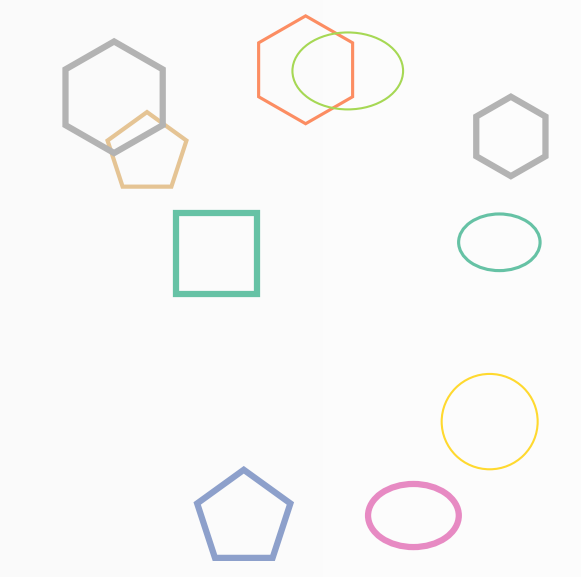[{"shape": "oval", "thickness": 1.5, "radius": 0.35, "center": [0.859, 0.58]}, {"shape": "square", "thickness": 3, "radius": 0.35, "center": [0.373, 0.561]}, {"shape": "hexagon", "thickness": 1.5, "radius": 0.47, "center": [0.526, 0.878]}, {"shape": "pentagon", "thickness": 3, "radius": 0.42, "center": [0.419, 0.101]}, {"shape": "oval", "thickness": 3, "radius": 0.39, "center": [0.711, 0.106]}, {"shape": "oval", "thickness": 1, "radius": 0.48, "center": [0.598, 0.876]}, {"shape": "circle", "thickness": 1, "radius": 0.41, "center": [0.842, 0.269]}, {"shape": "pentagon", "thickness": 2, "radius": 0.36, "center": [0.253, 0.734]}, {"shape": "hexagon", "thickness": 3, "radius": 0.48, "center": [0.196, 0.831]}, {"shape": "hexagon", "thickness": 3, "radius": 0.34, "center": [0.879, 0.763]}]